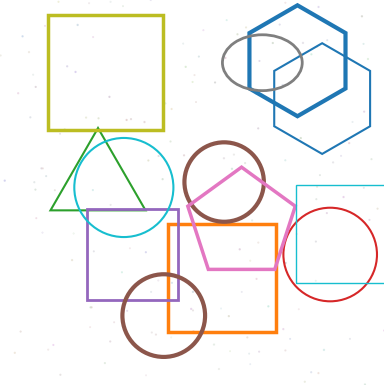[{"shape": "hexagon", "thickness": 3, "radius": 0.72, "center": [0.773, 0.842]}, {"shape": "hexagon", "thickness": 1.5, "radius": 0.72, "center": [0.837, 0.744]}, {"shape": "square", "thickness": 2.5, "radius": 0.7, "center": [0.576, 0.279]}, {"shape": "triangle", "thickness": 1.5, "radius": 0.71, "center": [0.255, 0.525]}, {"shape": "circle", "thickness": 1.5, "radius": 0.61, "center": [0.858, 0.339]}, {"shape": "square", "thickness": 2, "radius": 0.59, "center": [0.343, 0.34]}, {"shape": "circle", "thickness": 3, "radius": 0.54, "center": [0.425, 0.18]}, {"shape": "circle", "thickness": 3, "radius": 0.52, "center": [0.582, 0.527]}, {"shape": "pentagon", "thickness": 2.5, "radius": 0.73, "center": [0.627, 0.419]}, {"shape": "oval", "thickness": 2, "radius": 0.52, "center": [0.681, 0.837]}, {"shape": "square", "thickness": 2.5, "radius": 0.74, "center": [0.275, 0.812]}, {"shape": "circle", "thickness": 1.5, "radius": 0.64, "center": [0.322, 0.513]}, {"shape": "square", "thickness": 1, "radius": 0.63, "center": [0.895, 0.393]}]